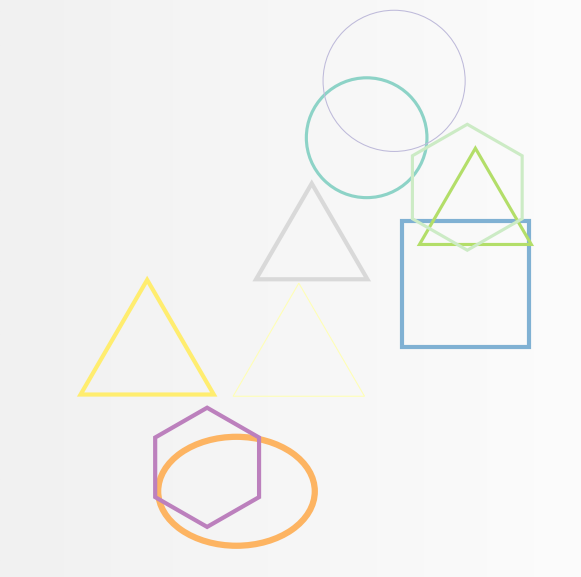[{"shape": "circle", "thickness": 1.5, "radius": 0.52, "center": [0.631, 0.761]}, {"shape": "triangle", "thickness": 0.5, "radius": 0.65, "center": [0.514, 0.378]}, {"shape": "circle", "thickness": 0.5, "radius": 0.61, "center": [0.678, 0.859]}, {"shape": "square", "thickness": 2, "radius": 0.55, "center": [0.801, 0.508]}, {"shape": "oval", "thickness": 3, "radius": 0.67, "center": [0.407, 0.148]}, {"shape": "triangle", "thickness": 1.5, "radius": 0.56, "center": [0.818, 0.631]}, {"shape": "triangle", "thickness": 2, "radius": 0.55, "center": [0.536, 0.571]}, {"shape": "hexagon", "thickness": 2, "radius": 0.52, "center": [0.356, 0.19]}, {"shape": "hexagon", "thickness": 1.5, "radius": 0.55, "center": [0.804, 0.675]}, {"shape": "triangle", "thickness": 2, "radius": 0.66, "center": [0.253, 0.382]}]